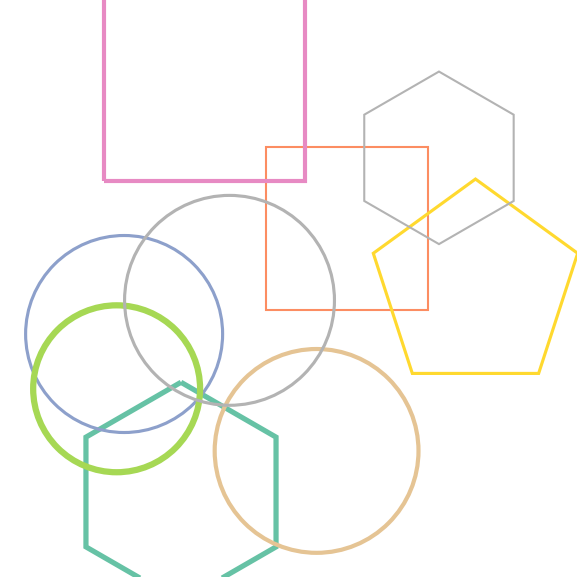[{"shape": "hexagon", "thickness": 2.5, "radius": 0.95, "center": [0.313, 0.147]}, {"shape": "square", "thickness": 1, "radius": 0.7, "center": [0.601, 0.603]}, {"shape": "circle", "thickness": 1.5, "radius": 0.85, "center": [0.215, 0.421]}, {"shape": "square", "thickness": 2, "radius": 0.87, "center": [0.354, 0.859]}, {"shape": "circle", "thickness": 3, "radius": 0.72, "center": [0.202, 0.326]}, {"shape": "pentagon", "thickness": 1.5, "radius": 0.93, "center": [0.823, 0.503]}, {"shape": "circle", "thickness": 2, "radius": 0.88, "center": [0.548, 0.218]}, {"shape": "hexagon", "thickness": 1, "radius": 0.75, "center": [0.76, 0.726]}, {"shape": "circle", "thickness": 1.5, "radius": 0.91, "center": [0.397, 0.479]}]